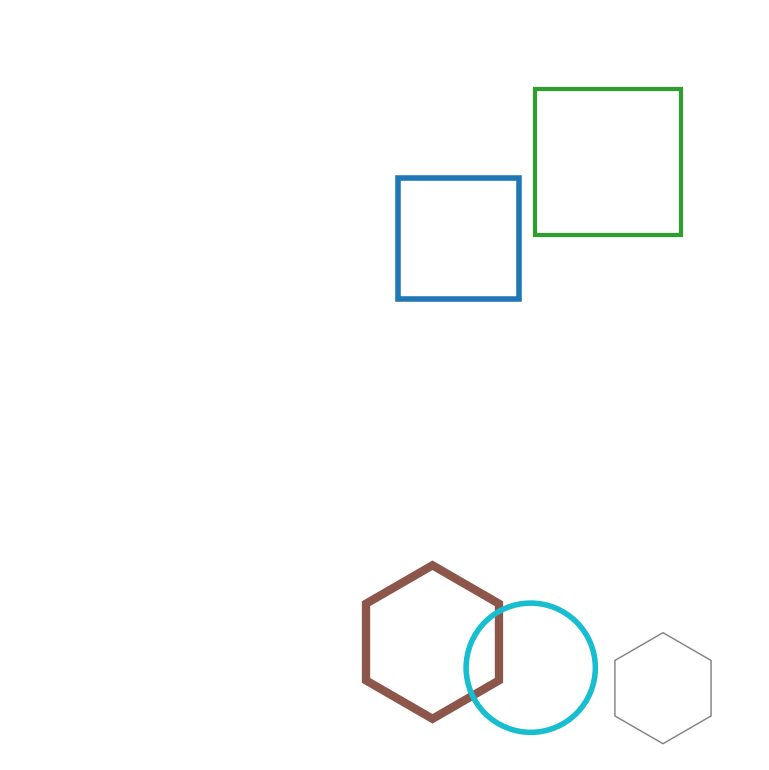[{"shape": "square", "thickness": 2, "radius": 0.39, "center": [0.596, 0.691]}, {"shape": "square", "thickness": 1.5, "radius": 0.48, "center": [0.79, 0.79]}, {"shape": "hexagon", "thickness": 3, "radius": 0.5, "center": [0.562, 0.166]}, {"shape": "hexagon", "thickness": 0.5, "radius": 0.36, "center": [0.861, 0.106]}, {"shape": "circle", "thickness": 2, "radius": 0.42, "center": [0.689, 0.133]}]